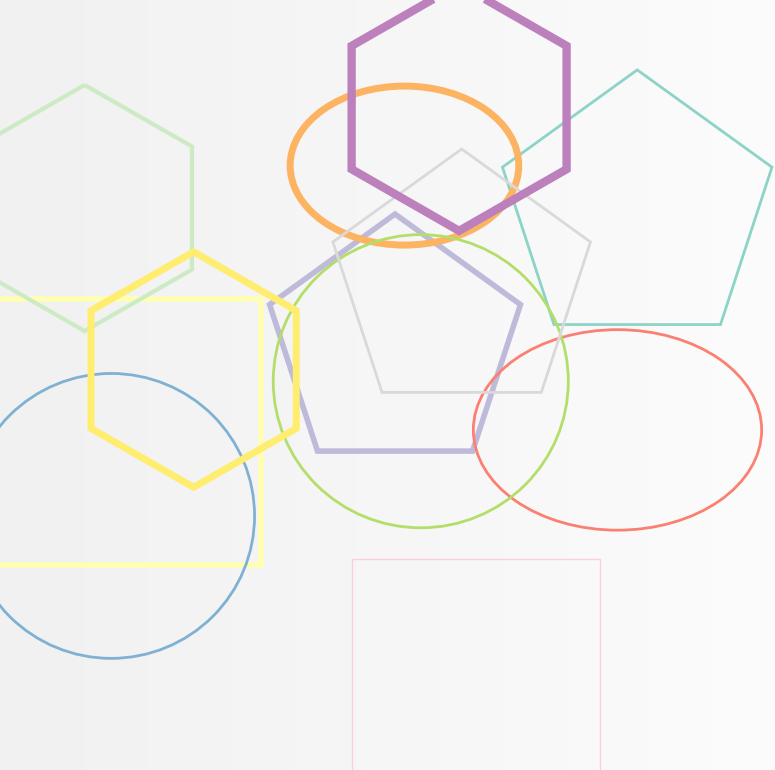[{"shape": "pentagon", "thickness": 1, "radius": 0.91, "center": [0.822, 0.726]}, {"shape": "square", "thickness": 2, "radius": 0.87, "center": [0.164, 0.439]}, {"shape": "pentagon", "thickness": 2, "radius": 0.85, "center": [0.51, 0.552]}, {"shape": "oval", "thickness": 1, "radius": 0.93, "center": [0.797, 0.442]}, {"shape": "circle", "thickness": 1, "radius": 0.92, "center": [0.143, 0.33]}, {"shape": "oval", "thickness": 2.5, "radius": 0.74, "center": [0.522, 0.785]}, {"shape": "circle", "thickness": 1, "radius": 0.95, "center": [0.543, 0.505]}, {"shape": "square", "thickness": 0.5, "radius": 0.8, "center": [0.615, 0.115]}, {"shape": "pentagon", "thickness": 1, "radius": 0.87, "center": [0.596, 0.632]}, {"shape": "hexagon", "thickness": 3, "radius": 0.8, "center": [0.592, 0.86]}, {"shape": "hexagon", "thickness": 1.5, "radius": 0.8, "center": [0.109, 0.73]}, {"shape": "hexagon", "thickness": 2.5, "radius": 0.76, "center": [0.25, 0.52]}]